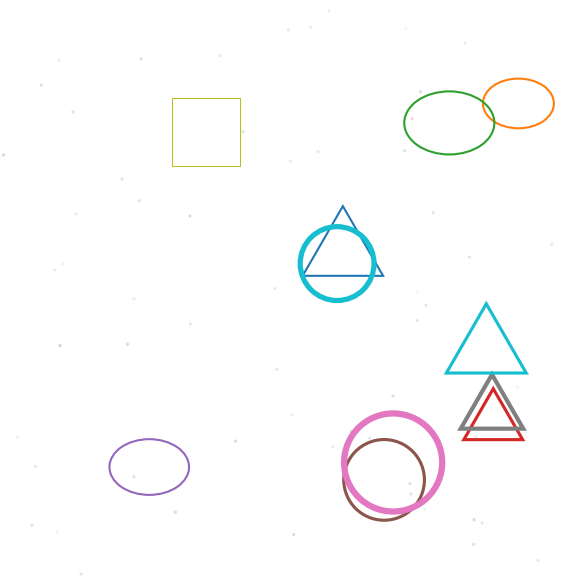[{"shape": "triangle", "thickness": 1, "radius": 0.4, "center": [0.594, 0.562]}, {"shape": "oval", "thickness": 1, "radius": 0.31, "center": [0.898, 0.82]}, {"shape": "oval", "thickness": 1, "radius": 0.39, "center": [0.778, 0.786]}, {"shape": "triangle", "thickness": 1.5, "radius": 0.29, "center": [0.854, 0.267]}, {"shape": "oval", "thickness": 1, "radius": 0.34, "center": [0.258, 0.19]}, {"shape": "circle", "thickness": 1.5, "radius": 0.35, "center": [0.665, 0.168]}, {"shape": "circle", "thickness": 3, "radius": 0.42, "center": [0.681, 0.198]}, {"shape": "triangle", "thickness": 2, "radius": 0.31, "center": [0.852, 0.288]}, {"shape": "square", "thickness": 0.5, "radius": 0.29, "center": [0.357, 0.771]}, {"shape": "circle", "thickness": 2.5, "radius": 0.32, "center": [0.584, 0.543]}, {"shape": "triangle", "thickness": 1.5, "radius": 0.4, "center": [0.842, 0.393]}]